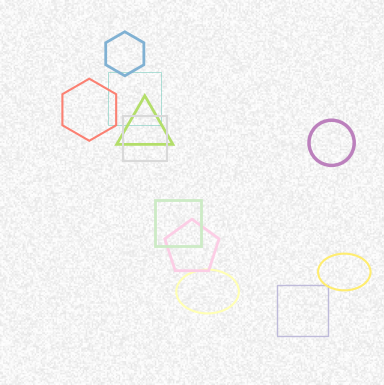[{"shape": "square", "thickness": 0.5, "radius": 0.34, "center": [0.349, 0.744]}, {"shape": "oval", "thickness": 1.5, "radius": 0.41, "center": [0.539, 0.243]}, {"shape": "square", "thickness": 1, "radius": 0.33, "center": [0.786, 0.193]}, {"shape": "hexagon", "thickness": 1.5, "radius": 0.4, "center": [0.232, 0.715]}, {"shape": "hexagon", "thickness": 2, "radius": 0.29, "center": [0.324, 0.86]}, {"shape": "triangle", "thickness": 2, "radius": 0.42, "center": [0.376, 0.667]}, {"shape": "pentagon", "thickness": 2, "radius": 0.37, "center": [0.499, 0.357]}, {"shape": "square", "thickness": 1.5, "radius": 0.29, "center": [0.377, 0.64]}, {"shape": "circle", "thickness": 2.5, "radius": 0.29, "center": [0.861, 0.629]}, {"shape": "square", "thickness": 2, "radius": 0.3, "center": [0.461, 0.421]}, {"shape": "oval", "thickness": 1.5, "radius": 0.34, "center": [0.894, 0.293]}]